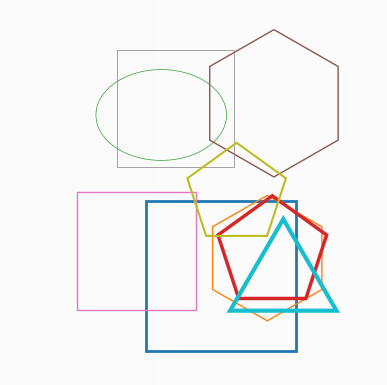[{"shape": "square", "thickness": 2, "radius": 0.97, "center": [0.57, 0.283]}, {"shape": "hexagon", "thickness": 1, "radius": 0.81, "center": [0.69, 0.33]}, {"shape": "oval", "thickness": 0.5, "radius": 0.84, "center": [0.416, 0.701]}, {"shape": "pentagon", "thickness": 2.5, "radius": 0.74, "center": [0.703, 0.344]}, {"shape": "hexagon", "thickness": 1, "radius": 0.96, "center": [0.707, 0.732]}, {"shape": "square", "thickness": 1, "radius": 0.77, "center": [0.352, 0.347]}, {"shape": "square", "thickness": 0.5, "radius": 0.76, "center": [0.453, 0.718]}, {"shape": "pentagon", "thickness": 1.5, "radius": 0.67, "center": [0.611, 0.495]}, {"shape": "triangle", "thickness": 3, "radius": 0.79, "center": [0.731, 0.272]}]